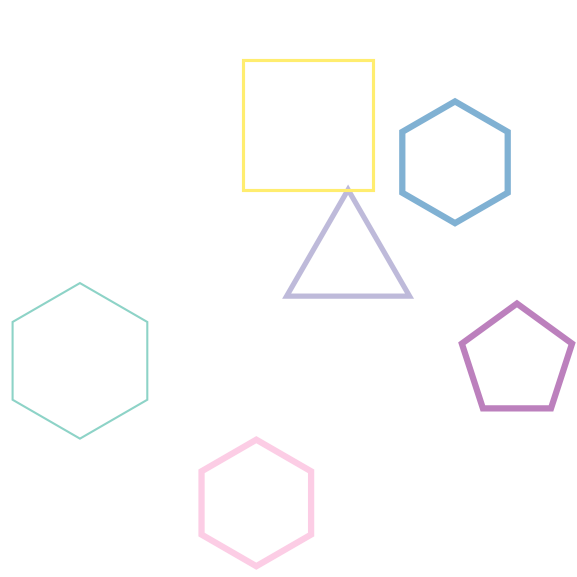[{"shape": "hexagon", "thickness": 1, "radius": 0.67, "center": [0.138, 0.374]}, {"shape": "triangle", "thickness": 2.5, "radius": 0.61, "center": [0.603, 0.548]}, {"shape": "hexagon", "thickness": 3, "radius": 0.53, "center": [0.788, 0.718]}, {"shape": "hexagon", "thickness": 3, "radius": 0.55, "center": [0.444, 0.128]}, {"shape": "pentagon", "thickness": 3, "radius": 0.5, "center": [0.895, 0.373]}, {"shape": "square", "thickness": 1.5, "radius": 0.56, "center": [0.533, 0.782]}]